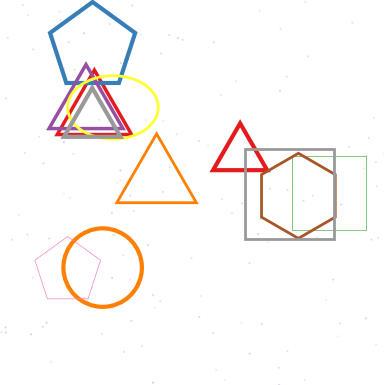[{"shape": "triangle", "thickness": 2.5, "radius": 0.56, "center": [0.245, 0.706]}, {"shape": "triangle", "thickness": 3, "radius": 0.41, "center": [0.624, 0.599]}, {"shape": "pentagon", "thickness": 3, "radius": 0.58, "center": [0.241, 0.879]}, {"shape": "square", "thickness": 0.5, "radius": 0.48, "center": [0.854, 0.498]}, {"shape": "triangle", "thickness": 2.5, "radius": 0.55, "center": [0.223, 0.721]}, {"shape": "circle", "thickness": 3, "radius": 0.51, "center": [0.267, 0.305]}, {"shape": "triangle", "thickness": 2, "radius": 0.6, "center": [0.407, 0.533]}, {"shape": "oval", "thickness": 2, "radius": 0.59, "center": [0.293, 0.721]}, {"shape": "hexagon", "thickness": 2, "radius": 0.55, "center": [0.775, 0.491]}, {"shape": "pentagon", "thickness": 0.5, "radius": 0.45, "center": [0.176, 0.296]}, {"shape": "square", "thickness": 2, "radius": 0.58, "center": [0.752, 0.496]}, {"shape": "triangle", "thickness": 3, "radius": 0.42, "center": [0.24, 0.687]}]